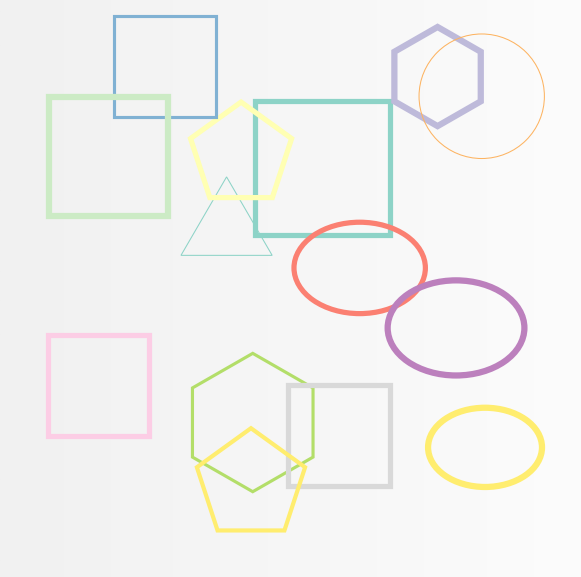[{"shape": "square", "thickness": 2.5, "radius": 0.58, "center": [0.555, 0.708]}, {"shape": "triangle", "thickness": 0.5, "radius": 0.45, "center": [0.39, 0.602]}, {"shape": "pentagon", "thickness": 2.5, "radius": 0.46, "center": [0.415, 0.731]}, {"shape": "hexagon", "thickness": 3, "radius": 0.43, "center": [0.753, 0.867]}, {"shape": "oval", "thickness": 2.5, "radius": 0.57, "center": [0.619, 0.535]}, {"shape": "square", "thickness": 1.5, "radius": 0.44, "center": [0.284, 0.884]}, {"shape": "circle", "thickness": 0.5, "radius": 0.54, "center": [0.829, 0.832]}, {"shape": "hexagon", "thickness": 1.5, "radius": 0.6, "center": [0.435, 0.268]}, {"shape": "square", "thickness": 2.5, "radius": 0.44, "center": [0.17, 0.331]}, {"shape": "square", "thickness": 2.5, "radius": 0.44, "center": [0.583, 0.244]}, {"shape": "oval", "thickness": 3, "radius": 0.59, "center": [0.785, 0.431]}, {"shape": "square", "thickness": 3, "radius": 0.52, "center": [0.187, 0.728]}, {"shape": "oval", "thickness": 3, "radius": 0.49, "center": [0.834, 0.224]}, {"shape": "pentagon", "thickness": 2, "radius": 0.49, "center": [0.432, 0.16]}]